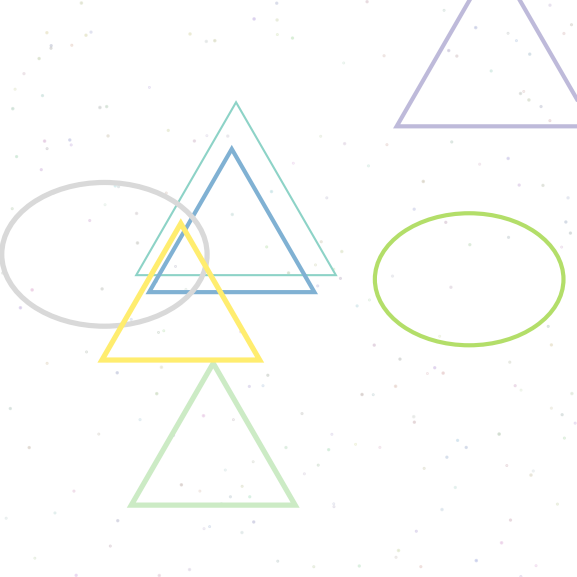[{"shape": "triangle", "thickness": 1, "radius": 1.0, "center": [0.409, 0.622]}, {"shape": "triangle", "thickness": 2, "radius": 0.98, "center": [0.857, 0.878]}, {"shape": "triangle", "thickness": 2, "radius": 0.83, "center": [0.401, 0.576]}, {"shape": "oval", "thickness": 2, "radius": 0.82, "center": [0.812, 0.516]}, {"shape": "oval", "thickness": 2.5, "radius": 0.89, "center": [0.181, 0.559]}, {"shape": "triangle", "thickness": 2.5, "radius": 0.82, "center": [0.369, 0.206]}, {"shape": "triangle", "thickness": 2.5, "radius": 0.79, "center": [0.313, 0.455]}]